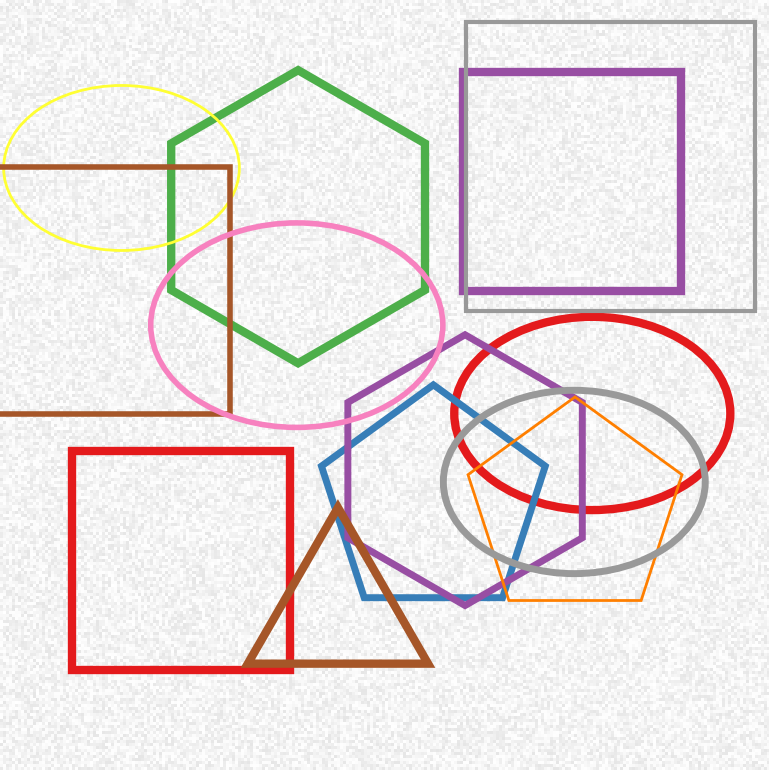[{"shape": "oval", "thickness": 3, "radius": 0.9, "center": [0.769, 0.463]}, {"shape": "square", "thickness": 3, "radius": 0.71, "center": [0.235, 0.273]}, {"shape": "pentagon", "thickness": 2.5, "radius": 0.76, "center": [0.563, 0.347]}, {"shape": "hexagon", "thickness": 3, "radius": 0.95, "center": [0.387, 0.719]}, {"shape": "square", "thickness": 3, "radius": 0.71, "center": [0.743, 0.764]}, {"shape": "hexagon", "thickness": 2.5, "radius": 0.88, "center": [0.604, 0.389]}, {"shape": "pentagon", "thickness": 1, "radius": 0.73, "center": [0.747, 0.338]}, {"shape": "oval", "thickness": 1, "radius": 0.77, "center": [0.158, 0.782]}, {"shape": "triangle", "thickness": 3, "radius": 0.68, "center": [0.439, 0.206]}, {"shape": "square", "thickness": 2, "radius": 0.8, "center": [0.138, 0.623]}, {"shape": "oval", "thickness": 2, "radius": 0.95, "center": [0.385, 0.578]}, {"shape": "square", "thickness": 1.5, "radius": 0.94, "center": [0.793, 0.783]}, {"shape": "oval", "thickness": 2.5, "radius": 0.85, "center": [0.746, 0.374]}]